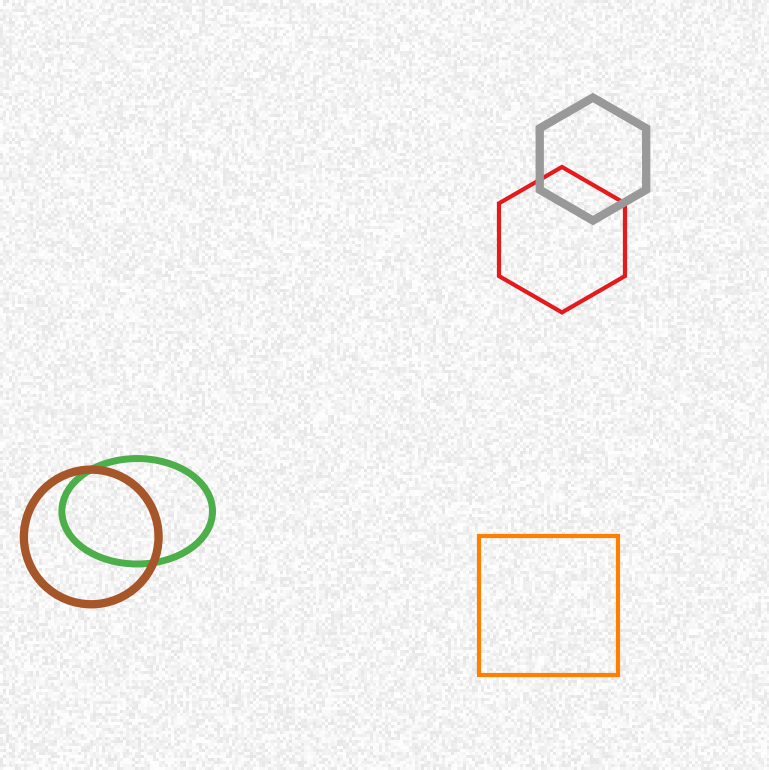[{"shape": "hexagon", "thickness": 1.5, "radius": 0.47, "center": [0.73, 0.689]}, {"shape": "oval", "thickness": 2.5, "radius": 0.49, "center": [0.178, 0.336]}, {"shape": "square", "thickness": 1.5, "radius": 0.45, "center": [0.712, 0.214]}, {"shape": "circle", "thickness": 3, "radius": 0.44, "center": [0.118, 0.303]}, {"shape": "hexagon", "thickness": 3, "radius": 0.4, "center": [0.77, 0.793]}]